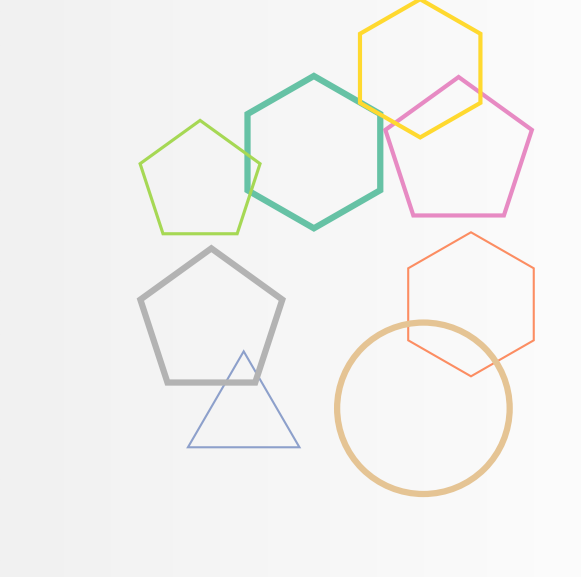[{"shape": "hexagon", "thickness": 3, "radius": 0.66, "center": [0.54, 0.736]}, {"shape": "hexagon", "thickness": 1, "radius": 0.62, "center": [0.81, 0.472]}, {"shape": "triangle", "thickness": 1, "radius": 0.55, "center": [0.419, 0.28]}, {"shape": "pentagon", "thickness": 2, "radius": 0.66, "center": [0.789, 0.733]}, {"shape": "pentagon", "thickness": 1.5, "radius": 0.54, "center": [0.344, 0.682]}, {"shape": "hexagon", "thickness": 2, "radius": 0.6, "center": [0.723, 0.881]}, {"shape": "circle", "thickness": 3, "radius": 0.74, "center": [0.728, 0.292]}, {"shape": "pentagon", "thickness": 3, "radius": 0.64, "center": [0.364, 0.441]}]